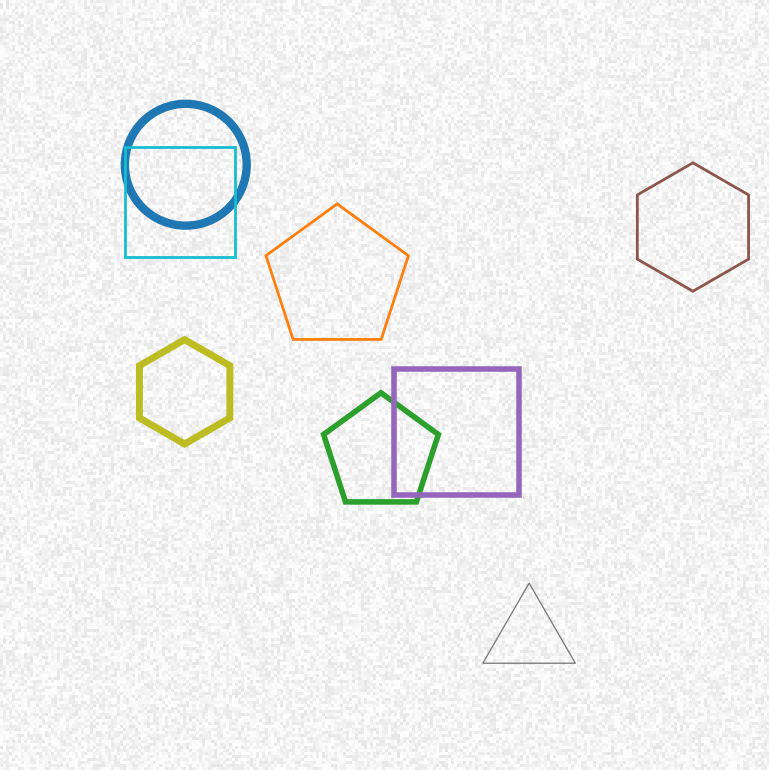[{"shape": "circle", "thickness": 3, "radius": 0.4, "center": [0.241, 0.786]}, {"shape": "pentagon", "thickness": 1, "radius": 0.49, "center": [0.438, 0.638]}, {"shape": "pentagon", "thickness": 2, "radius": 0.39, "center": [0.495, 0.412]}, {"shape": "square", "thickness": 2, "radius": 0.41, "center": [0.593, 0.439]}, {"shape": "hexagon", "thickness": 1, "radius": 0.42, "center": [0.9, 0.705]}, {"shape": "triangle", "thickness": 0.5, "radius": 0.35, "center": [0.687, 0.173]}, {"shape": "hexagon", "thickness": 2.5, "radius": 0.34, "center": [0.24, 0.491]}, {"shape": "square", "thickness": 1, "radius": 0.36, "center": [0.234, 0.738]}]